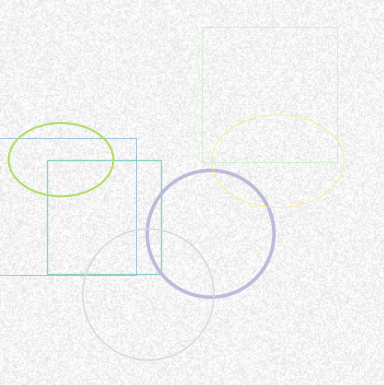[{"shape": "square", "thickness": 1, "radius": 0.74, "center": [0.27, 0.436]}, {"shape": "circle", "thickness": 2.5, "radius": 0.82, "center": [0.547, 0.393]}, {"shape": "square", "thickness": 0.5, "radius": 0.89, "center": [0.176, 0.463]}, {"shape": "oval", "thickness": 1.5, "radius": 0.68, "center": [0.159, 0.585]}, {"shape": "circle", "thickness": 1, "radius": 0.85, "center": [0.385, 0.235]}, {"shape": "square", "thickness": 0.5, "radius": 0.88, "center": [0.7, 0.754]}, {"shape": "oval", "thickness": 0.5, "radius": 0.86, "center": [0.721, 0.581]}]